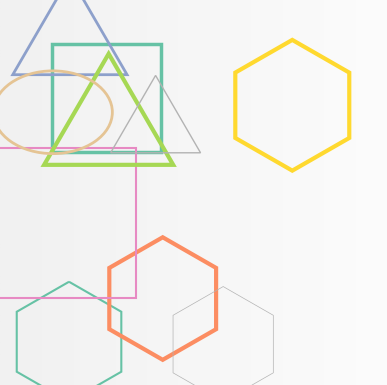[{"shape": "square", "thickness": 2.5, "radius": 0.7, "center": [0.275, 0.745]}, {"shape": "hexagon", "thickness": 1.5, "radius": 0.78, "center": [0.178, 0.112]}, {"shape": "hexagon", "thickness": 3, "radius": 0.8, "center": [0.42, 0.225]}, {"shape": "triangle", "thickness": 2, "radius": 0.85, "center": [0.18, 0.891]}, {"shape": "square", "thickness": 1.5, "radius": 0.97, "center": [0.155, 0.421]}, {"shape": "triangle", "thickness": 3, "radius": 0.96, "center": [0.28, 0.668]}, {"shape": "hexagon", "thickness": 3, "radius": 0.85, "center": [0.754, 0.727]}, {"shape": "oval", "thickness": 2, "radius": 0.77, "center": [0.136, 0.708]}, {"shape": "hexagon", "thickness": 0.5, "radius": 0.75, "center": [0.576, 0.106]}, {"shape": "triangle", "thickness": 1, "radius": 0.67, "center": [0.402, 0.67]}]